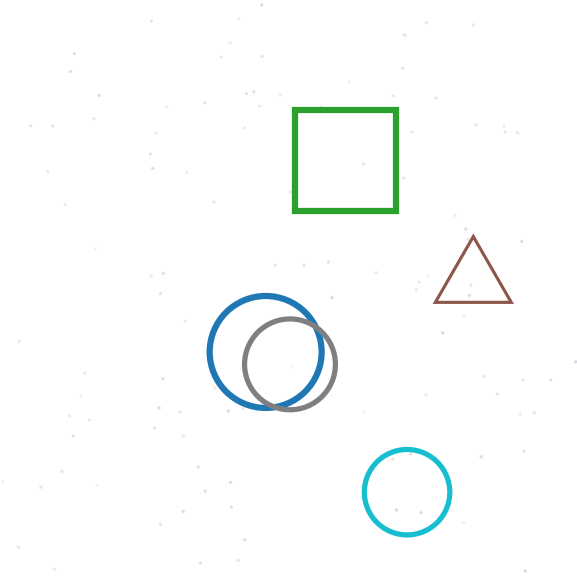[{"shape": "circle", "thickness": 3, "radius": 0.48, "center": [0.46, 0.39]}, {"shape": "square", "thickness": 3, "radius": 0.44, "center": [0.598, 0.721]}, {"shape": "triangle", "thickness": 1.5, "radius": 0.38, "center": [0.82, 0.514]}, {"shape": "circle", "thickness": 2.5, "radius": 0.39, "center": [0.502, 0.368]}, {"shape": "circle", "thickness": 2.5, "radius": 0.37, "center": [0.705, 0.147]}]